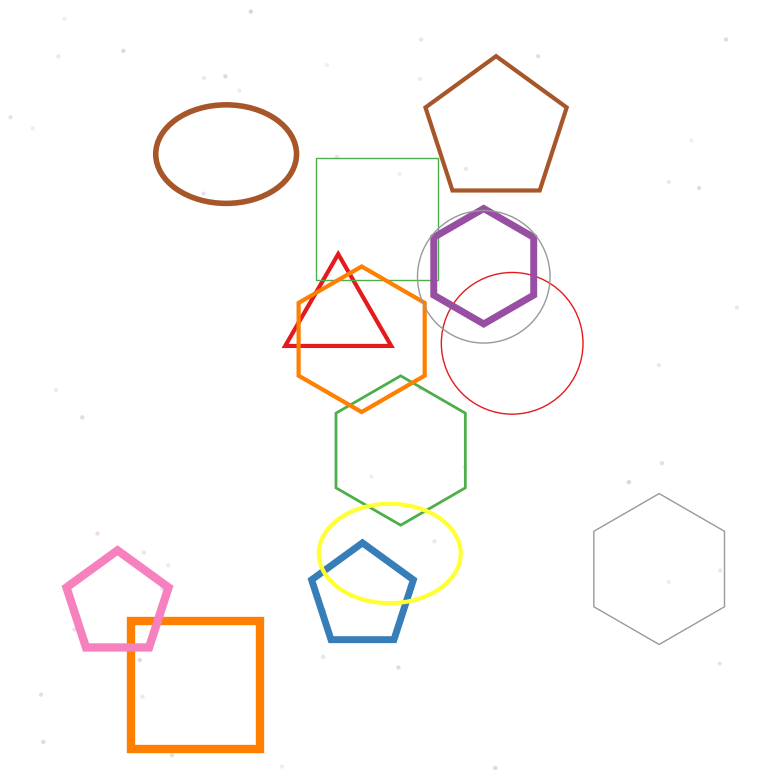[{"shape": "triangle", "thickness": 1.5, "radius": 0.4, "center": [0.439, 0.59]}, {"shape": "circle", "thickness": 0.5, "radius": 0.46, "center": [0.665, 0.554]}, {"shape": "pentagon", "thickness": 2.5, "radius": 0.35, "center": [0.471, 0.225]}, {"shape": "hexagon", "thickness": 1, "radius": 0.48, "center": [0.52, 0.415]}, {"shape": "square", "thickness": 0.5, "radius": 0.4, "center": [0.489, 0.715]}, {"shape": "hexagon", "thickness": 2.5, "radius": 0.37, "center": [0.628, 0.654]}, {"shape": "hexagon", "thickness": 1.5, "radius": 0.47, "center": [0.47, 0.559]}, {"shape": "square", "thickness": 3, "radius": 0.42, "center": [0.254, 0.11]}, {"shape": "oval", "thickness": 1.5, "radius": 0.46, "center": [0.506, 0.281]}, {"shape": "oval", "thickness": 2, "radius": 0.46, "center": [0.294, 0.8]}, {"shape": "pentagon", "thickness": 1.5, "radius": 0.48, "center": [0.644, 0.831]}, {"shape": "pentagon", "thickness": 3, "radius": 0.35, "center": [0.153, 0.216]}, {"shape": "hexagon", "thickness": 0.5, "radius": 0.49, "center": [0.856, 0.261]}, {"shape": "circle", "thickness": 0.5, "radius": 0.43, "center": [0.628, 0.641]}]